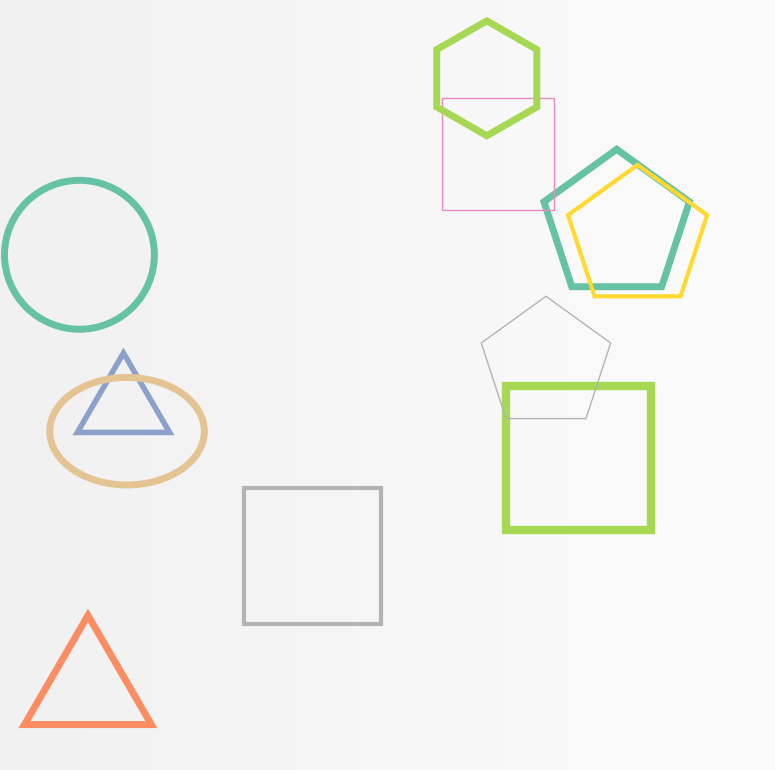[{"shape": "pentagon", "thickness": 2.5, "radius": 0.49, "center": [0.796, 0.707]}, {"shape": "circle", "thickness": 2.5, "radius": 0.48, "center": [0.102, 0.669]}, {"shape": "triangle", "thickness": 2.5, "radius": 0.47, "center": [0.114, 0.106]}, {"shape": "triangle", "thickness": 2, "radius": 0.34, "center": [0.159, 0.473]}, {"shape": "square", "thickness": 0.5, "radius": 0.36, "center": [0.643, 0.8]}, {"shape": "hexagon", "thickness": 2.5, "radius": 0.37, "center": [0.628, 0.898]}, {"shape": "square", "thickness": 3, "radius": 0.47, "center": [0.746, 0.406]}, {"shape": "pentagon", "thickness": 1.5, "radius": 0.47, "center": [0.823, 0.691]}, {"shape": "oval", "thickness": 2.5, "radius": 0.5, "center": [0.164, 0.44]}, {"shape": "pentagon", "thickness": 0.5, "radius": 0.44, "center": [0.704, 0.527]}, {"shape": "square", "thickness": 1.5, "radius": 0.44, "center": [0.403, 0.278]}]